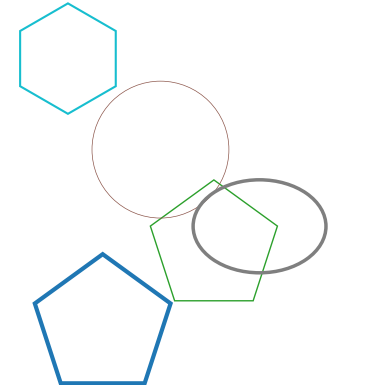[{"shape": "pentagon", "thickness": 3, "radius": 0.93, "center": [0.267, 0.154]}, {"shape": "pentagon", "thickness": 1, "radius": 0.87, "center": [0.556, 0.359]}, {"shape": "circle", "thickness": 0.5, "radius": 0.89, "center": [0.417, 0.611]}, {"shape": "oval", "thickness": 2.5, "radius": 0.86, "center": [0.674, 0.412]}, {"shape": "hexagon", "thickness": 1.5, "radius": 0.72, "center": [0.176, 0.848]}]